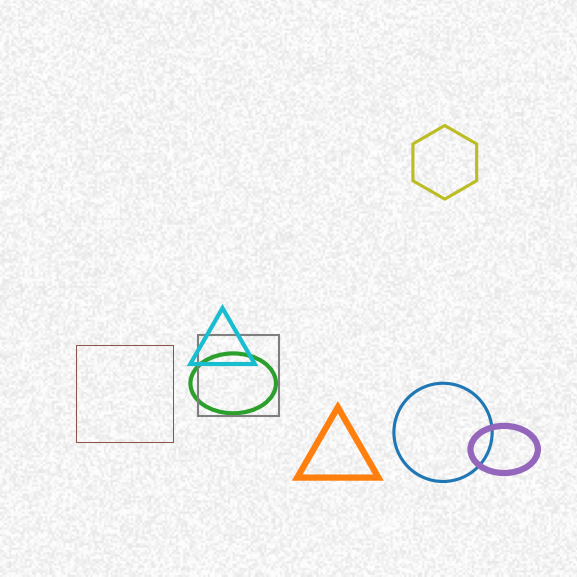[{"shape": "circle", "thickness": 1.5, "radius": 0.43, "center": [0.767, 0.25]}, {"shape": "triangle", "thickness": 3, "radius": 0.41, "center": [0.585, 0.213]}, {"shape": "oval", "thickness": 2, "radius": 0.37, "center": [0.404, 0.335]}, {"shape": "oval", "thickness": 3, "radius": 0.29, "center": [0.873, 0.221]}, {"shape": "square", "thickness": 0.5, "radius": 0.42, "center": [0.215, 0.317]}, {"shape": "square", "thickness": 1, "radius": 0.35, "center": [0.414, 0.349]}, {"shape": "hexagon", "thickness": 1.5, "radius": 0.32, "center": [0.77, 0.718]}, {"shape": "triangle", "thickness": 2, "radius": 0.32, "center": [0.385, 0.401]}]